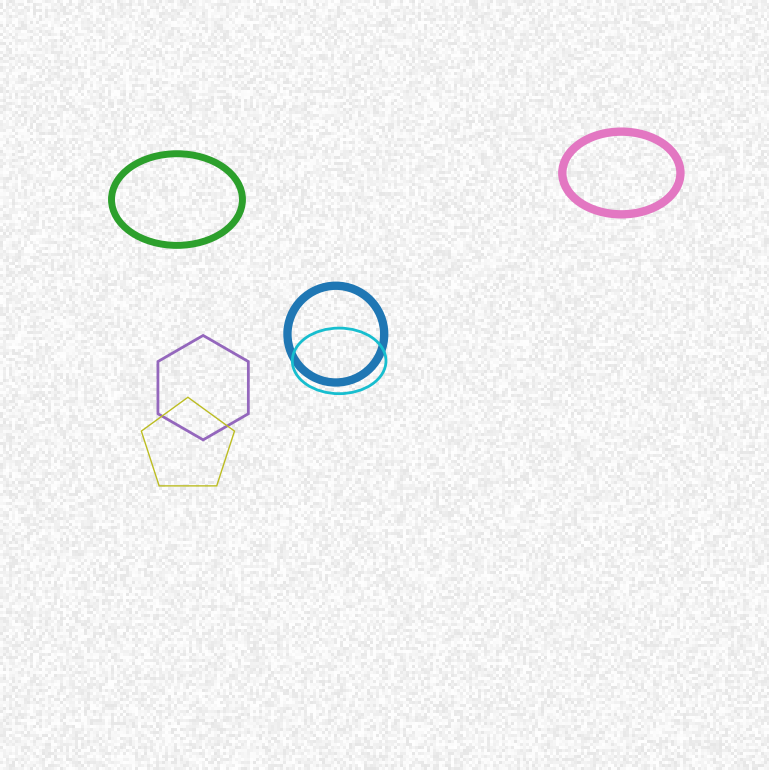[{"shape": "circle", "thickness": 3, "radius": 0.31, "center": [0.436, 0.566]}, {"shape": "oval", "thickness": 2.5, "radius": 0.43, "center": [0.23, 0.741]}, {"shape": "hexagon", "thickness": 1, "radius": 0.34, "center": [0.264, 0.497]}, {"shape": "oval", "thickness": 3, "radius": 0.38, "center": [0.807, 0.775]}, {"shape": "pentagon", "thickness": 0.5, "radius": 0.32, "center": [0.244, 0.42]}, {"shape": "oval", "thickness": 1, "radius": 0.3, "center": [0.44, 0.531]}]